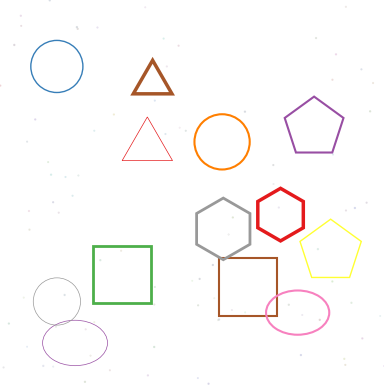[{"shape": "triangle", "thickness": 0.5, "radius": 0.38, "center": [0.383, 0.621]}, {"shape": "hexagon", "thickness": 2.5, "radius": 0.34, "center": [0.729, 0.443]}, {"shape": "circle", "thickness": 1, "radius": 0.34, "center": [0.148, 0.827]}, {"shape": "square", "thickness": 2, "radius": 0.37, "center": [0.316, 0.287]}, {"shape": "oval", "thickness": 0.5, "radius": 0.42, "center": [0.195, 0.109]}, {"shape": "pentagon", "thickness": 1.5, "radius": 0.4, "center": [0.816, 0.669]}, {"shape": "circle", "thickness": 1.5, "radius": 0.36, "center": [0.577, 0.632]}, {"shape": "pentagon", "thickness": 1, "radius": 0.42, "center": [0.859, 0.347]}, {"shape": "square", "thickness": 1.5, "radius": 0.38, "center": [0.644, 0.254]}, {"shape": "triangle", "thickness": 2.5, "radius": 0.29, "center": [0.396, 0.785]}, {"shape": "oval", "thickness": 1.5, "radius": 0.41, "center": [0.773, 0.188]}, {"shape": "circle", "thickness": 0.5, "radius": 0.31, "center": [0.148, 0.217]}, {"shape": "hexagon", "thickness": 2, "radius": 0.4, "center": [0.58, 0.405]}]